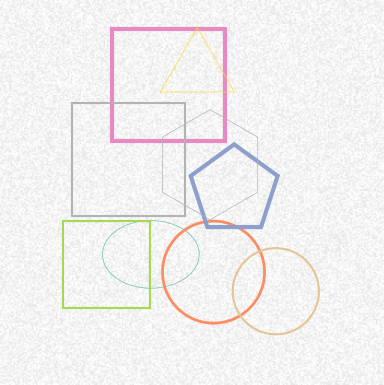[{"shape": "oval", "thickness": 0.5, "radius": 0.63, "center": [0.392, 0.339]}, {"shape": "circle", "thickness": 2, "radius": 0.66, "center": [0.555, 0.293]}, {"shape": "pentagon", "thickness": 3, "radius": 0.59, "center": [0.608, 0.506]}, {"shape": "square", "thickness": 3, "radius": 0.73, "center": [0.437, 0.78]}, {"shape": "square", "thickness": 1.5, "radius": 0.56, "center": [0.276, 0.314]}, {"shape": "triangle", "thickness": 0.5, "radius": 0.56, "center": [0.513, 0.817]}, {"shape": "circle", "thickness": 1.5, "radius": 0.56, "center": [0.716, 0.244]}, {"shape": "square", "thickness": 1.5, "radius": 0.73, "center": [0.334, 0.584]}, {"shape": "hexagon", "thickness": 0.5, "radius": 0.72, "center": [0.546, 0.572]}]